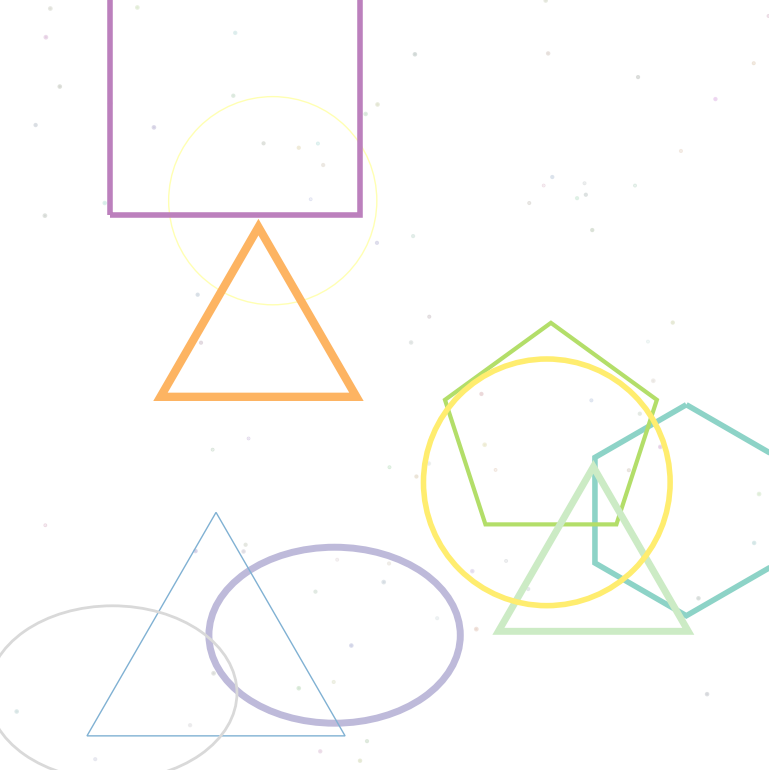[{"shape": "hexagon", "thickness": 2, "radius": 0.69, "center": [0.891, 0.337]}, {"shape": "circle", "thickness": 0.5, "radius": 0.68, "center": [0.354, 0.739]}, {"shape": "oval", "thickness": 2.5, "radius": 0.82, "center": [0.435, 0.175]}, {"shape": "triangle", "thickness": 0.5, "radius": 0.97, "center": [0.281, 0.141]}, {"shape": "triangle", "thickness": 3, "radius": 0.73, "center": [0.336, 0.558]}, {"shape": "pentagon", "thickness": 1.5, "radius": 0.72, "center": [0.715, 0.436]}, {"shape": "oval", "thickness": 1, "radius": 0.81, "center": [0.146, 0.1]}, {"shape": "square", "thickness": 2, "radius": 0.81, "center": [0.305, 0.883]}, {"shape": "triangle", "thickness": 2.5, "radius": 0.71, "center": [0.771, 0.251]}, {"shape": "circle", "thickness": 2, "radius": 0.8, "center": [0.71, 0.374]}]